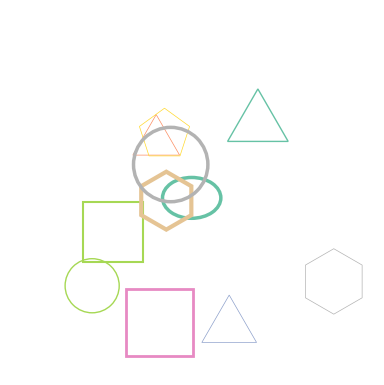[{"shape": "oval", "thickness": 2.5, "radius": 0.38, "center": [0.498, 0.486]}, {"shape": "triangle", "thickness": 1, "radius": 0.45, "center": [0.67, 0.678]}, {"shape": "triangle", "thickness": 0.5, "radius": 0.35, "center": [0.406, 0.632]}, {"shape": "triangle", "thickness": 0.5, "radius": 0.41, "center": [0.595, 0.152]}, {"shape": "square", "thickness": 2, "radius": 0.44, "center": [0.414, 0.162]}, {"shape": "circle", "thickness": 1, "radius": 0.35, "center": [0.239, 0.258]}, {"shape": "square", "thickness": 1.5, "radius": 0.39, "center": [0.293, 0.398]}, {"shape": "pentagon", "thickness": 0.5, "radius": 0.34, "center": [0.427, 0.65]}, {"shape": "hexagon", "thickness": 3, "radius": 0.38, "center": [0.432, 0.479]}, {"shape": "circle", "thickness": 2.5, "radius": 0.48, "center": [0.443, 0.573]}, {"shape": "hexagon", "thickness": 0.5, "radius": 0.43, "center": [0.867, 0.269]}]